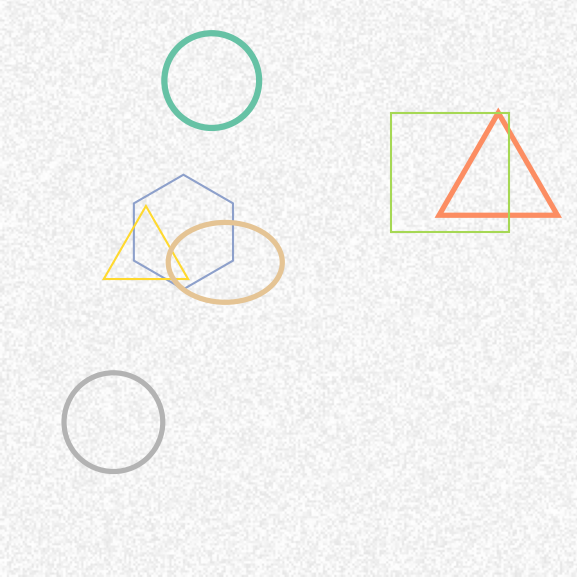[{"shape": "circle", "thickness": 3, "radius": 0.41, "center": [0.367, 0.86]}, {"shape": "triangle", "thickness": 2.5, "radius": 0.59, "center": [0.863, 0.686]}, {"shape": "hexagon", "thickness": 1, "radius": 0.5, "center": [0.318, 0.597]}, {"shape": "square", "thickness": 1, "radius": 0.51, "center": [0.779, 0.701]}, {"shape": "triangle", "thickness": 1, "radius": 0.42, "center": [0.253, 0.558]}, {"shape": "oval", "thickness": 2.5, "radius": 0.49, "center": [0.39, 0.545]}, {"shape": "circle", "thickness": 2.5, "radius": 0.43, "center": [0.196, 0.268]}]